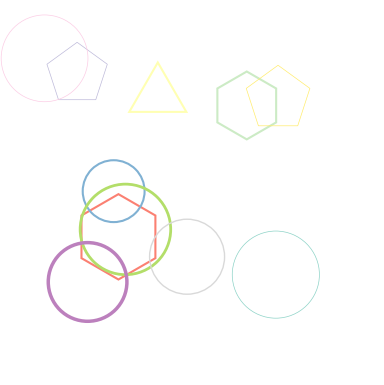[{"shape": "circle", "thickness": 0.5, "radius": 0.57, "center": [0.716, 0.287]}, {"shape": "triangle", "thickness": 1.5, "radius": 0.43, "center": [0.41, 0.752]}, {"shape": "pentagon", "thickness": 0.5, "radius": 0.41, "center": [0.2, 0.808]}, {"shape": "hexagon", "thickness": 1.5, "radius": 0.55, "center": [0.308, 0.385]}, {"shape": "circle", "thickness": 1.5, "radius": 0.4, "center": [0.295, 0.503]}, {"shape": "circle", "thickness": 2, "radius": 0.59, "center": [0.326, 0.404]}, {"shape": "circle", "thickness": 0.5, "radius": 0.56, "center": [0.116, 0.848]}, {"shape": "circle", "thickness": 1, "radius": 0.49, "center": [0.486, 0.333]}, {"shape": "circle", "thickness": 2.5, "radius": 0.51, "center": [0.227, 0.268]}, {"shape": "hexagon", "thickness": 1.5, "radius": 0.44, "center": [0.641, 0.726]}, {"shape": "pentagon", "thickness": 0.5, "radius": 0.43, "center": [0.722, 0.744]}]